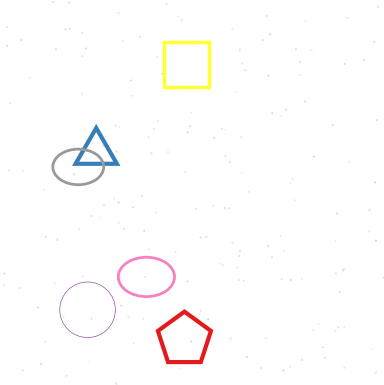[{"shape": "pentagon", "thickness": 3, "radius": 0.36, "center": [0.479, 0.118]}, {"shape": "triangle", "thickness": 3, "radius": 0.31, "center": [0.25, 0.606]}, {"shape": "circle", "thickness": 0.5, "radius": 0.36, "center": [0.227, 0.195]}, {"shape": "square", "thickness": 2.5, "radius": 0.29, "center": [0.483, 0.833]}, {"shape": "oval", "thickness": 2, "radius": 0.37, "center": [0.38, 0.281]}, {"shape": "oval", "thickness": 2, "radius": 0.33, "center": [0.203, 0.566]}]